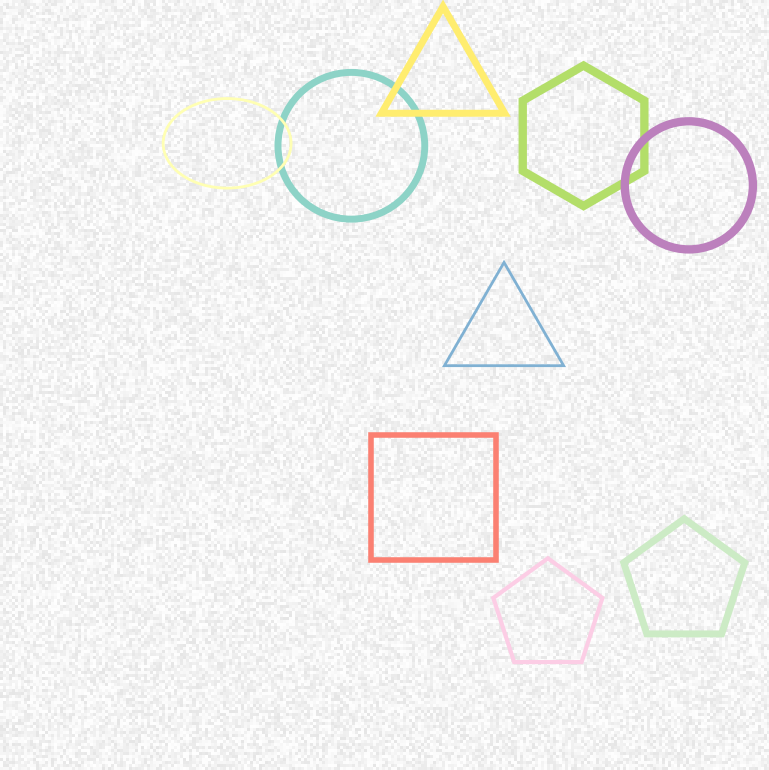[{"shape": "circle", "thickness": 2.5, "radius": 0.48, "center": [0.456, 0.811]}, {"shape": "oval", "thickness": 1, "radius": 0.42, "center": [0.295, 0.814]}, {"shape": "square", "thickness": 2, "radius": 0.41, "center": [0.563, 0.354]}, {"shape": "triangle", "thickness": 1, "radius": 0.45, "center": [0.655, 0.57]}, {"shape": "hexagon", "thickness": 3, "radius": 0.46, "center": [0.758, 0.824]}, {"shape": "pentagon", "thickness": 1.5, "radius": 0.37, "center": [0.712, 0.2]}, {"shape": "circle", "thickness": 3, "radius": 0.42, "center": [0.895, 0.759]}, {"shape": "pentagon", "thickness": 2.5, "radius": 0.41, "center": [0.889, 0.244]}, {"shape": "triangle", "thickness": 2.5, "radius": 0.46, "center": [0.575, 0.899]}]